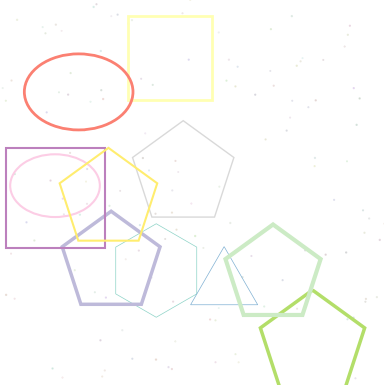[{"shape": "hexagon", "thickness": 0.5, "radius": 0.61, "center": [0.406, 0.297]}, {"shape": "square", "thickness": 2, "radius": 0.55, "center": [0.441, 0.849]}, {"shape": "pentagon", "thickness": 2.5, "radius": 0.67, "center": [0.289, 0.318]}, {"shape": "oval", "thickness": 2, "radius": 0.71, "center": [0.204, 0.761]}, {"shape": "triangle", "thickness": 0.5, "radius": 0.5, "center": [0.582, 0.259]}, {"shape": "pentagon", "thickness": 2.5, "radius": 0.71, "center": [0.812, 0.104]}, {"shape": "oval", "thickness": 1.5, "radius": 0.58, "center": [0.143, 0.518]}, {"shape": "pentagon", "thickness": 1, "radius": 0.69, "center": [0.476, 0.548]}, {"shape": "square", "thickness": 1.5, "radius": 0.65, "center": [0.144, 0.486]}, {"shape": "pentagon", "thickness": 3, "radius": 0.65, "center": [0.709, 0.287]}, {"shape": "pentagon", "thickness": 1.5, "radius": 0.67, "center": [0.282, 0.483]}]